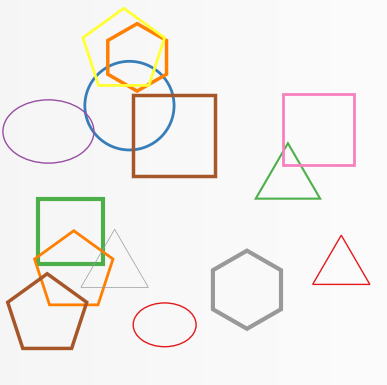[{"shape": "oval", "thickness": 1, "radius": 0.41, "center": [0.425, 0.156]}, {"shape": "triangle", "thickness": 1, "radius": 0.43, "center": [0.881, 0.304]}, {"shape": "circle", "thickness": 2, "radius": 0.58, "center": [0.334, 0.726]}, {"shape": "triangle", "thickness": 1.5, "radius": 0.48, "center": [0.743, 0.532]}, {"shape": "square", "thickness": 3, "radius": 0.42, "center": [0.183, 0.399]}, {"shape": "oval", "thickness": 1, "radius": 0.59, "center": [0.125, 0.658]}, {"shape": "hexagon", "thickness": 2.5, "radius": 0.44, "center": [0.354, 0.851]}, {"shape": "pentagon", "thickness": 2, "radius": 0.53, "center": [0.19, 0.294]}, {"shape": "pentagon", "thickness": 2, "radius": 0.55, "center": [0.319, 0.868]}, {"shape": "square", "thickness": 2.5, "radius": 0.53, "center": [0.448, 0.648]}, {"shape": "pentagon", "thickness": 2.5, "radius": 0.54, "center": [0.122, 0.182]}, {"shape": "square", "thickness": 2, "radius": 0.46, "center": [0.823, 0.663]}, {"shape": "hexagon", "thickness": 3, "radius": 0.51, "center": [0.637, 0.247]}, {"shape": "triangle", "thickness": 0.5, "radius": 0.5, "center": [0.296, 0.304]}]